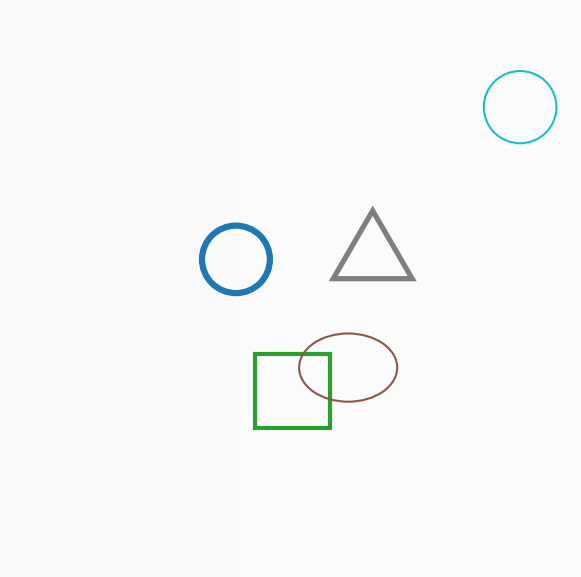[{"shape": "circle", "thickness": 3, "radius": 0.29, "center": [0.406, 0.55]}, {"shape": "square", "thickness": 2, "radius": 0.32, "center": [0.504, 0.321]}, {"shape": "oval", "thickness": 1, "radius": 0.42, "center": [0.599, 0.363]}, {"shape": "triangle", "thickness": 2.5, "radius": 0.39, "center": [0.641, 0.556]}, {"shape": "circle", "thickness": 1, "radius": 0.31, "center": [0.895, 0.814]}]